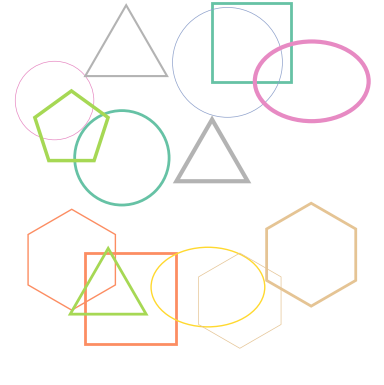[{"shape": "circle", "thickness": 2, "radius": 0.61, "center": [0.317, 0.59]}, {"shape": "square", "thickness": 2, "radius": 0.51, "center": [0.653, 0.889]}, {"shape": "square", "thickness": 2, "radius": 0.59, "center": [0.338, 0.224]}, {"shape": "hexagon", "thickness": 1, "radius": 0.65, "center": [0.186, 0.325]}, {"shape": "circle", "thickness": 0.5, "radius": 0.71, "center": [0.591, 0.838]}, {"shape": "circle", "thickness": 0.5, "radius": 0.51, "center": [0.142, 0.739]}, {"shape": "oval", "thickness": 3, "radius": 0.74, "center": [0.81, 0.789]}, {"shape": "pentagon", "thickness": 2.5, "radius": 0.5, "center": [0.186, 0.664]}, {"shape": "triangle", "thickness": 2, "radius": 0.57, "center": [0.281, 0.241]}, {"shape": "oval", "thickness": 1, "radius": 0.74, "center": [0.54, 0.254]}, {"shape": "hexagon", "thickness": 2, "radius": 0.67, "center": [0.808, 0.338]}, {"shape": "hexagon", "thickness": 0.5, "radius": 0.62, "center": [0.623, 0.219]}, {"shape": "triangle", "thickness": 3, "radius": 0.53, "center": [0.551, 0.583]}, {"shape": "triangle", "thickness": 1.5, "radius": 0.61, "center": [0.328, 0.864]}]